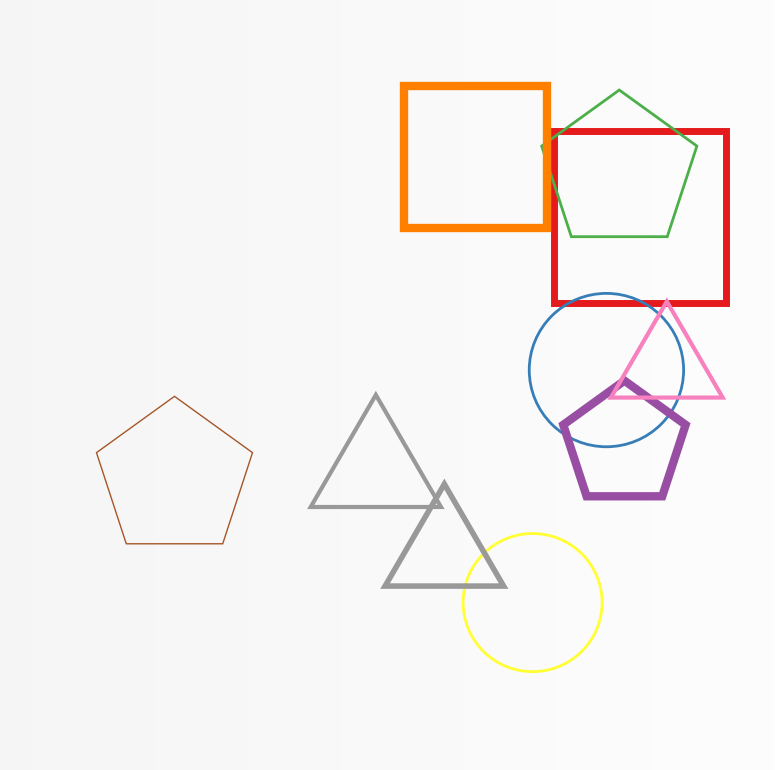[{"shape": "square", "thickness": 2.5, "radius": 0.56, "center": [0.826, 0.718]}, {"shape": "circle", "thickness": 1, "radius": 0.5, "center": [0.782, 0.519]}, {"shape": "pentagon", "thickness": 1, "radius": 0.53, "center": [0.799, 0.778]}, {"shape": "pentagon", "thickness": 3, "radius": 0.42, "center": [0.806, 0.423]}, {"shape": "square", "thickness": 3, "radius": 0.46, "center": [0.613, 0.796]}, {"shape": "circle", "thickness": 1, "radius": 0.45, "center": [0.687, 0.217]}, {"shape": "pentagon", "thickness": 0.5, "radius": 0.53, "center": [0.225, 0.379]}, {"shape": "triangle", "thickness": 1.5, "radius": 0.42, "center": [0.86, 0.525]}, {"shape": "triangle", "thickness": 2, "radius": 0.44, "center": [0.573, 0.283]}, {"shape": "triangle", "thickness": 1.5, "radius": 0.49, "center": [0.485, 0.39]}]